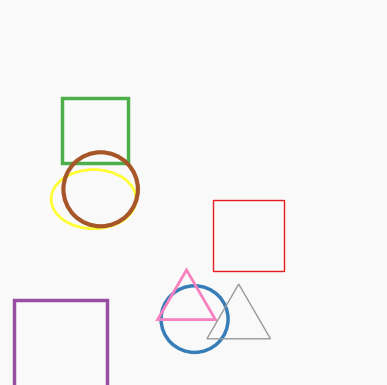[{"shape": "square", "thickness": 1, "radius": 0.46, "center": [0.641, 0.388]}, {"shape": "circle", "thickness": 2.5, "radius": 0.43, "center": [0.502, 0.171]}, {"shape": "square", "thickness": 2.5, "radius": 0.42, "center": [0.245, 0.661]}, {"shape": "square", "thickness": 2.5, "radius": 0.6, "center": [0.157, 0.1]}, {"shape": "oval", "thickness": 2, "radius": 0.55, "center": [0.242, 0.483]}, {"shape": "circle", "thickness": 3, "radius": 0.48, "center": [0.26, 0.508]}, {"shape": "triangle", "thickness": 2, "radius": 0.43, "center": [0.481, 0.213]}, {"shape": "triangle", "thickness": 1, "radius": 0.47, "center": [0.616, 0.167]}]